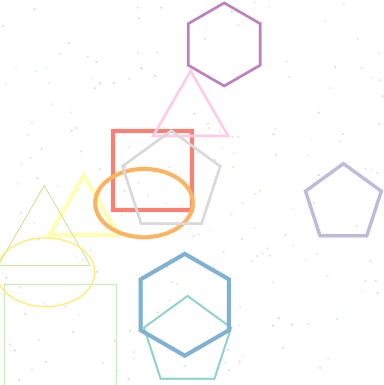[{"shape": "pentagon", "thickness": 1.5, "radius": 0.59, "center": [0.487, 0.112]}, {"shape": "triangle", "thickness": 3, "radius": 0.52, "center": [0.218, 0.441]}, {"shape": "pentagon", "thickness": 2.5, "radius": 0.52, "center": [0.892, 0.471]}, {"shape": "square", "thickness": 3, "radius": 0.51, "center": [0.396, 0.558]}, {"shape": "hexagon", "thickness": 3, "radius": 0.66, "center": [0.48, 0.208]}, {"shape": "oval", "thickness": 3, "radius": 0.63, "center": [0.374, 0.472]}, {"shape": "triangle", "thickness": 0.5, "radius": 0.69, "center": [0.115, 0.38]}, {"shape": "triangle", "thickness": 2, "radius": 0.56, "center": [0.495, 0.703]}, {"shape": "pentagon", "thickness": 2, "radius": 0.67, "center": [0.445, 0.527]}, {"shape": "hexagon", "thickness": 2, "radius": 0.54, "center": [0.582, 0.885]}, {"shape": "square", "thickness": 1, "radius": 0.73, "center": [0.156, 0.116]}, {"shape": "oval", "thickness": 1, "radius": 0.64, "center": [0.118, 0.293]}]